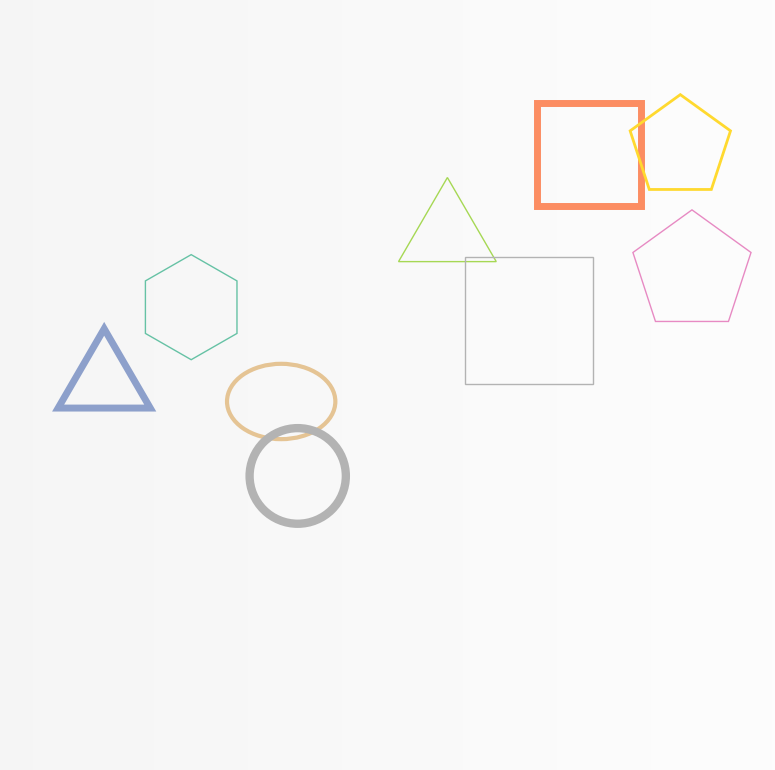[{"shape": "hexagon", "thickness": 0.5, "radius": 0.34, "center": [0.247, 0.601]}, {"shape": "square", "thickness": 2.5, "radius": 0.34, "center": [0.76, 0.799]}, {"shape": "triangle", "thickness": 2.5, "radius": 0.34, "center": [0.134, 0.504]}, {"shape": "pentagon", "thickness": 0.5, "radius": 0.4, "center": [0.893, 0.647]}, {"shape": "triangle", "thickness": 0.5, "radius": 0.36, "center": [0.577, 0.697]}, {"shape": "pentagon", "thickness": 1, "radius": 0.34, "center": [0.878, 0.809]}, {"shape": "oval", "thickness": 1.5, "radius": 0.35, "center": [0.363, 0.479]}, {"shape": "square", "thickness": 0.5, "radius": 0.41, "center": [0.683, 0.584]}, {"shape": "circle", "thickness": 3, "radius": 0.31, "center": [0.384, 0.382]}]